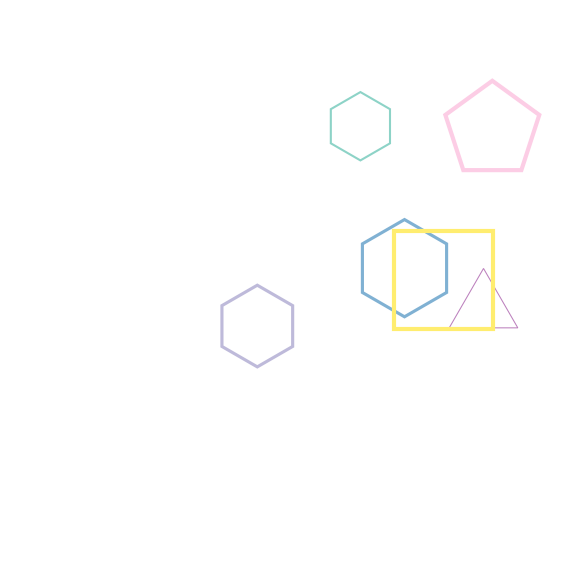[{"shape": "hexagon", "thickness": 1, "radius": 0.3, "center": [0.624, 0.781]}, {"shape": "hexagon", "thickness": 1.5, "radius": 0.35, "center": [0.446, 0.435]}, {"shape": "hexagon", "thickness": 1.5, "radius": 0.42, "center": [0.7, 0.535]}, {"shape": "pentagon", "thickness": 2, "radius": 0.43, "center": [0.853, 0.774]}, {"shape": "triangle", "thickness": 0.5, "radius": 0.34, "center": [0.837, 0.466]}, {"shape": "square", "thickness": 2, "radius": 0.43, "center": [0.768, 0.514]}]